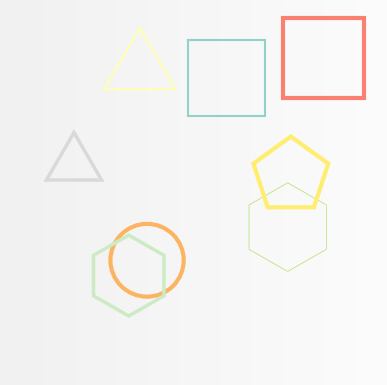[{"shape": "square", "thickness": 1.5, "radius": 0.49, "center": [0.585, 0.798]}, {"shape": "triangle", "thickness": 1.5, "radius": 0.53, "center": [0.361, 0.821]}, {"shape": "square", "thickness": 3, "radius": 0.52, "center": [0.835, 0.85]}, {"shape": "circle", "thickness": 3, "radius": 0.47, "center": [0.38, 0.324]}, {"shape": "hexagon", "thickness": 0.5, "radius": 0.58, "center": [0.742, 0.41]}, {"shape": "triangle", "thickness": 2.5, "radius": 0.41, "center": [0.191, 0.573]}, {"shape": "hexagon", "thickness": 2.5, "radius": 0.53, "center": [0.332, 0.284]}, {"shape": "pentagon", "thickness": 3, "radius": 0.51, "center": [0.751, 0.544]}]